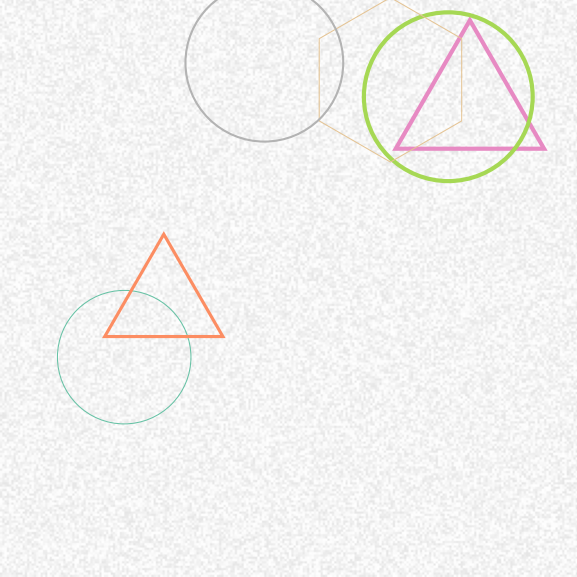[{"shape": "circle", "thickness": 0.5, "radius": 0.58, "center": [0.215, 0.381]}, {"shape": "triangle", "thickness": 1.5, "radius": 0.59, "center": [0.284, 0.475]}, {"shape": "triangle", "thickness": 2, "radius": 0.74, "center": [0.814, 0.816]}, {"shape": "circle", "thickness": 2, "radius": 0.73, "center": [0.776, 0.832]}, {"shape": "hexagon", "thickness": 0.5, "radius": 0.71, "center": [0.676, 0.861]}, {"shape": "circle", "thickness": 1, "radius": 0.68, "center": [0.458, 0.891]}]